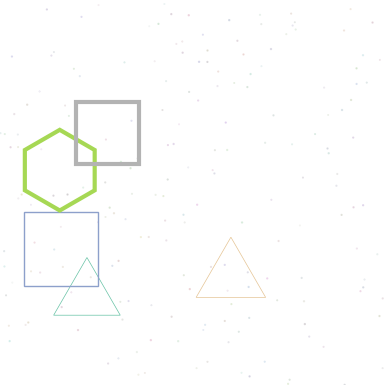[{"shape": "triangle", "thickness": 0.5, "radius": 0.5, "center": [0.226, 0.231]}, {"shape": "square", "thickness": 1, "radius": 0.48, "center": [0.158, 0.354]}, {"shape": "hexagon", "thickness": 3, "radius": 0.52, "center": [0.155, 0.558]}, {"shape": "triangle", "thickness": 0.5, "radius": 0.52, "center": [0.6, 0.28]}, {"shape": "square", "thickness": 3, "radius": 0.41, "center": [0.278, 0.654]}]